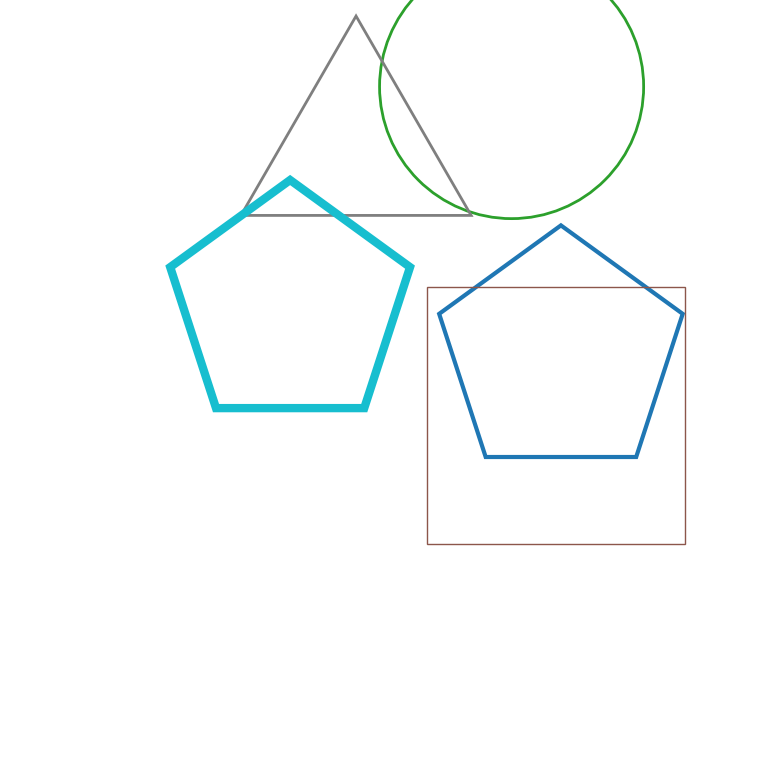[{"shape": "pentagon", "thickness": 1.5, "radius": 0.83, "center": [0.728, 0.541]}, {"shape": "circle", "thickness": 1, "radius": 0.86, "center": [0.664, 0.888]}, {"shape": "square", "thickness": 0.5, "radius": 0.84, "center": [0.722, 0.461]}, {"shape": "triangle", "thickness": 1, "radius": 0.86, "center": [0.462, 0.807]}, {"shape": "pentagon", "thickness": 3, "radius": 0.82, "center": [0.377, 0.602]}]